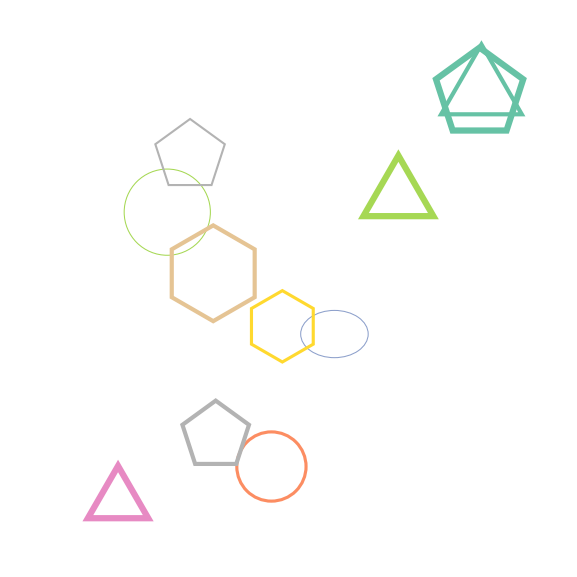[{"shape": "triangle", "thickness": 2, "radius": 0.4, "center": [0.834, 0.842]}, {"shape": "pentagon", "thickness": 3, "radius": 0.4, "center": [0.83, 0.837]}, {"shape": "circle", "thickness": 1.5, "radius": 0.3, "center": [0.47, 0.191]}, {"shape": "oval", "thickness": 0.5, "radius": 0.29, "center": [0.579, 0.421]}, {"shape": "triangle", "thickness": 3, "radius": 0.3, "center": [0.204, 0.132]}, {"shape": "circle", "thickness": 0.5, "radius": 0.37, "center": [0.29, 0.632]}, {"shape": "triangle", "thickness": 3, "radius": 0.35, "center": [0.69, 0.66]}, {"shape": "hexagon", "thickness": 1.5, "radius": 0.31, "center": [0.489, 0.434]}, {"shape": "hexagon", "thickness": 2, "radius": 0.41, "center": [0.369, 0.526]}, {"shape": "pentagon", "thickness": 2, "radius": 0.3, "center": [0.374, 0.245]}, {"shape": "pentagon", "thickness": 1, "radius": 0.32, "center": [0.329, 0.73]}]